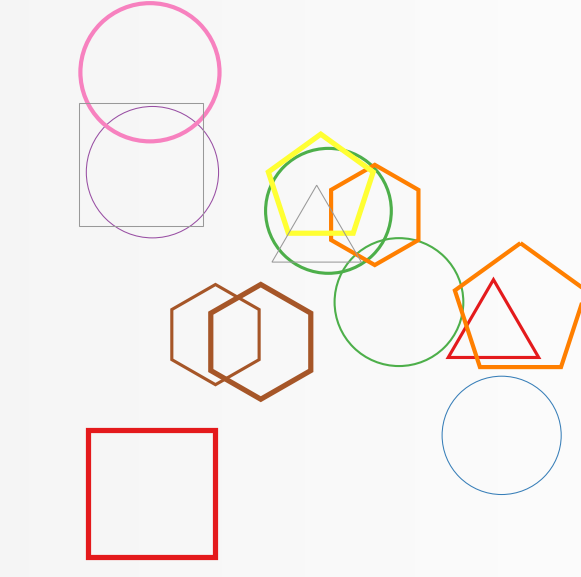[{"shape": "square", "thickness": 2.5, "radius": 0.55, "center": [0.261, 0.145]}, {"shape": "triangle", "thickness": 1.5, "radius": 0.45, "center": [0.849, 0.425]}, {"shape": "circle", "thickness": 0.5, "radius": 0.51, "center": [0.863, 0.245]}, {"shape": "circle", "thickness": 1.5, "radius": 0.54, "center": [0.565, 0.634]}, {"shape": "circle", "thickness": 1, "radius": 0.55, "center": [0.686, 0.476]}, {"shape": "circle", "thickness": 0.5, "radius": 0.57, "center": [0.262, 0.701]}, {"shape": "hexagon", "thickness": 2, "radius": 0.43, "center": [0.645, 0.627]}, {"shape": "pentagon", "thickness": 2, "radius": 0.59, "center": [0.895, 0.46]}, {"shape": "pentagon", "thickness": 2.5, "radius": 0.47, "center": [0.552, 0.672]}, {"shape": "hexagon", "thickness": 1.5, "radius": 0.43, "center": [0.371, 0.42]}, {"shape": "hexagon", "thickness": 2.5, "radius": 0.5, "center": [0.449, 0.407]}, {"shape": "circle", "thickness": 2, "radius": 0.6, "center": [0.258, 0.874]}, {"shape": "triangle", "thickness": 0.5, "radius": 0.44, "center": [0.545, 0.59]}, {"shape": "square", "thickness": 0.5, "radius": 0.53, "center": [0.243, 0.714]}]